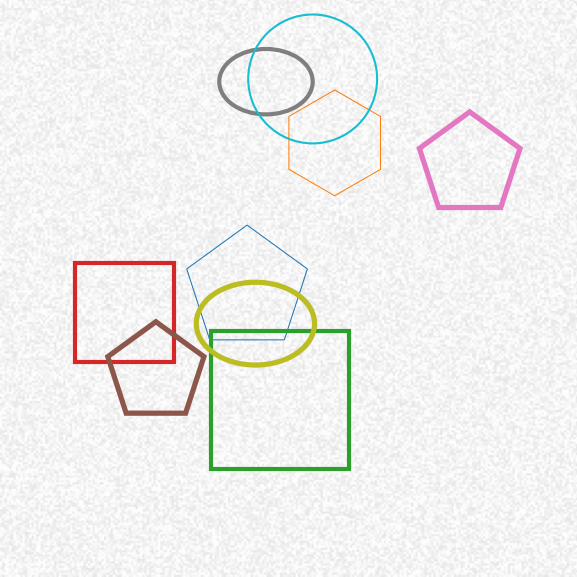[{"shape": "pentagon", "thickness": 0.5, "radius": 0.55, "center": [0.428, 0.499]}, {"shape": "hexagon", "thickness": 0.5, "radius": 0.46, "center": [0.58, 0.752]}, {"shape": "square", "thickness": 2, "radius": 0.6, "center": [0.485, 0.306]}, {"shape": "square", "thickness": 2, "radius": 0.43, "center": [0.216, 0.459]}, {"shape": "pentagon", "thickness": 2.5, "radius": 0.44, "center": [0.27, 0.354]}, {"shape": "pentagon", "thickness": 2.5, "radius": 0.46, "center": [0.813, 0.714]}, {"shape": "oval", "thickness": 2, "radius": 0.4, "center": [0.461, 0.858]}, {"shape": "oval", "thickness": 2.5, "radius": 0.51, "center": [0.442, 0.439]}, {"shape": "circle", "thickness": 1, "radius": 0.56, "center": [0.541, 0.862]}]